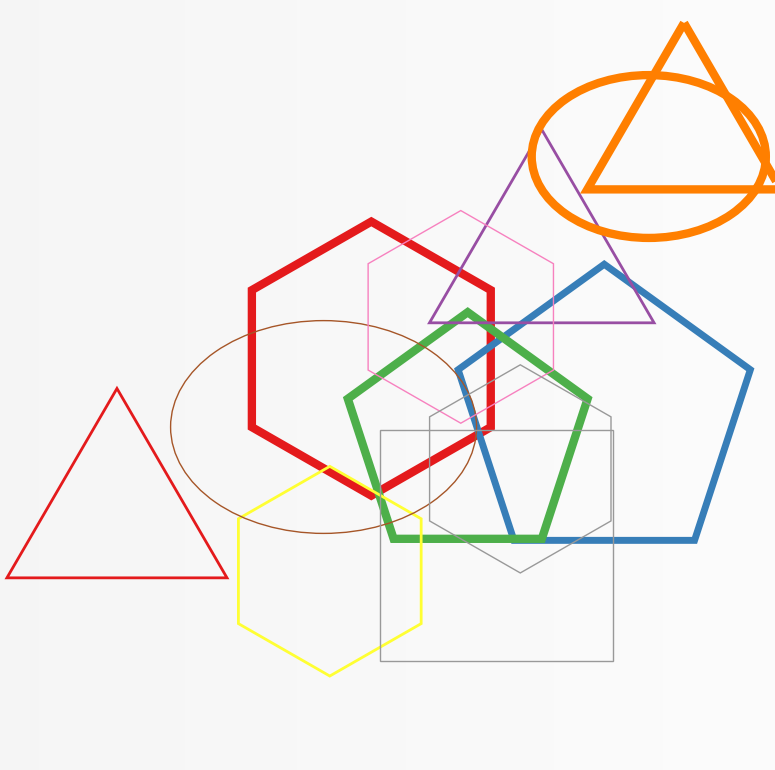[{"shape": "triangle", "thickness": 1, "radius": 0.82, "center": [0.151, 0.332]}, {"shape": "hexagon", "thickness": 3, "radius": 0.89, "center": [0.479, 0.534]}, {"shape": "pentagon", "thickness": 2.5, "radius": 0.99, "center": [0.78, 0.459]}, {"shape": "pentagon", "thickness": 3, "radius": 0.81, "center": [0.604, 0.432]}, {"shape": "triangle", "thickness": 1, "radius": 0.84, "center": [0.699, 0.664]}, {"shape": "triangle", "thickness": 3, "radius": 0.72, "center": [0.883, 0.826]}, {"shape": "oval", "thickness": 3, "radius": 0.76, "center": [0.837, 0.797]}, {"shape": "hexagon", "thickness": 1, "radius": 0.68, "center": [0.426, 0.258]}, {"shape": "oval", "thickness": 0.5, "radius": 0.99, "center": [0.418, 0.445]}, {"shape": "hexagon", "thickness": 0.5, "radius": 0.69, "center": [0.595, 0.588]}, {"shape": "square", "thickness": 0.5, "radius": 0.75, "center": [0.641, 0.291]}, {"shape": "hexagon", "thickness": 0.5, "radius": 0.68, "center": [0.671, 0.391]}]